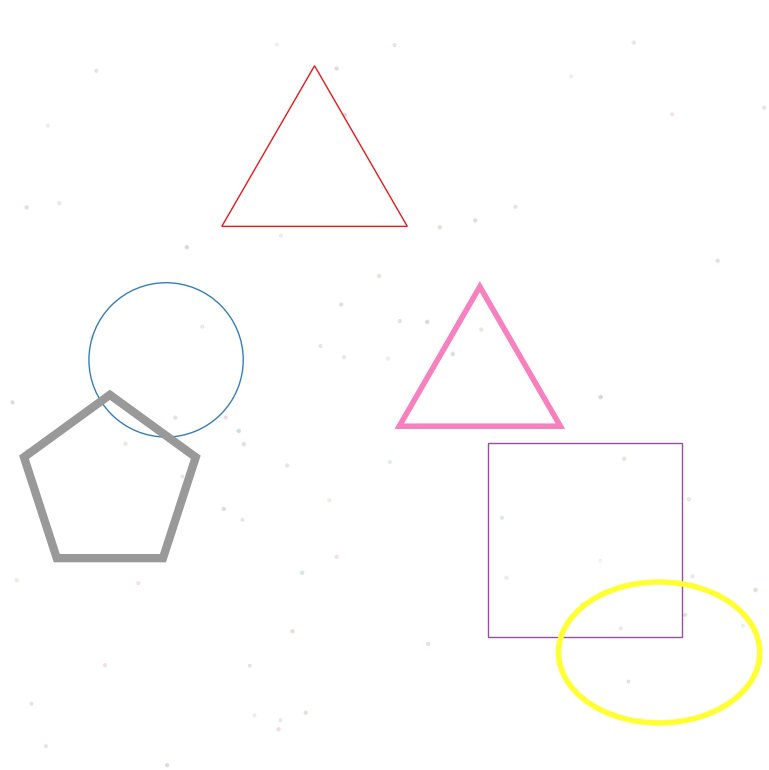[{"shape": "triangle", "thickness": 0.5, "radius": 0.7, "center": [0.409, 0.776]}, {"shape": "circle", "thickness": 0.5, "radius": 0.5, "center": [0.216, 0.533]}, {"shape": "square", "thickness": 0.5, "radius": 0.63, "center": [0.76, 0.299]}, {"shape": "oval", "thickness": 2, "radius": 0.65, "center": [0.856, 0.153]}, {"shape": "triangle", "thickness": 2, "radius": 0.6, "center": [0.623, 0.507]}, {"shape": "pentagon", "thickness": 3, "radius": 0.59, "center": [0.143, 0.37]}]